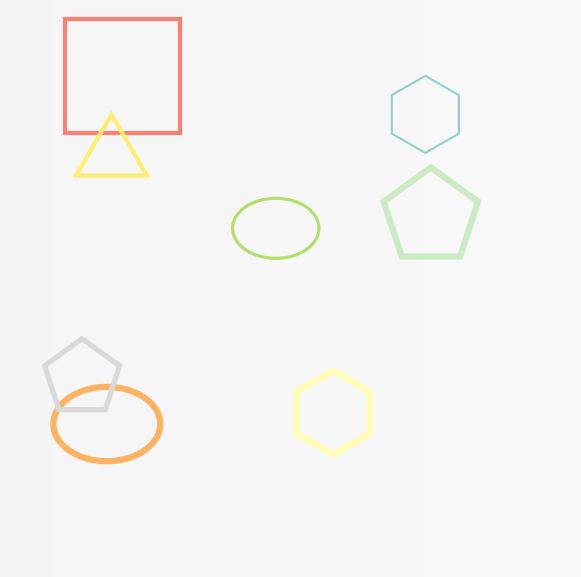[{"shape": "hexagon", "thickness": 1, "radius": 0.33, "center": [0.732, 0.801]}, {"shape": "hexagon", "thickness": 3, "radius": 0.36, "center": [0.573, 0.285]}, {"shape": "square", "thickness": 2, "radius": 0.49, "center": [0.211, 0.868]}, {"shape": "oval", "thickness": 3, "radius": 0.46, "center": [0.184, 0.265]}, {"shape": "oval", "thickness": 1.5, "radius": 0.37, "center": [0.474, 0.604]}, {"shape": "pentagon", "thickness": 2.5, "radius": 0.34, "center": [0.141, 0.345]}, {"shape": "pentagon", "thickness": 3, "radius": 0.43, "center": [0.741, 0.624]}, {"shape": "triangle", "thickness": 2, "radius": 0.35, "center": [0.192, 0.73]}]